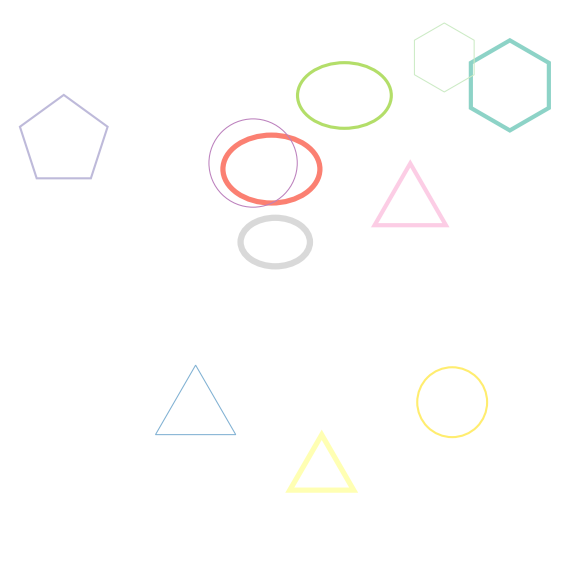[{"shape": "hexagon", "thickness": 2, "radius": 0.39, "center": [0.883, 0.851]}, {"shape": "triangle", "thickness": 2.5, "radius": 0.32, "center": [0.557, 0.182]}, {"shape": "pentagon", "thickness": 1, "radius": 0.4, "center": [0.11, 0.755]}, {"shape": "oval", "thickness": 2.5, "radius": 0.42, "center": [0.47, 0.706]}, {"shape": "triangle", "thickness": 0.5, "radius": 0.4, "center": [0.339, 0.287]}, {"shape": "oval", "thickness": 1.5, "radius": 0.41, "center": [0.596, 0.834]}, {"shape": "triangle", "thickness": 2, "radius": 0.36, "center": [0.71, 0.645]}, {"shape": "oval", "thickness": 3, "radius": 0.3, "center": [0.477, 0.58]}, {"shape": "circle", "thickness": 0.5, "radius": 0.38, "center": [0.438, 0.717]}, {"shape": "hexagon", "thickness": 0.5, "radius": 0.3, "center": [0.769, 0.9]}, {"shape": "circle", "thickness": 1, "radius": 0.3, "center": [0.783, 0.303]}]